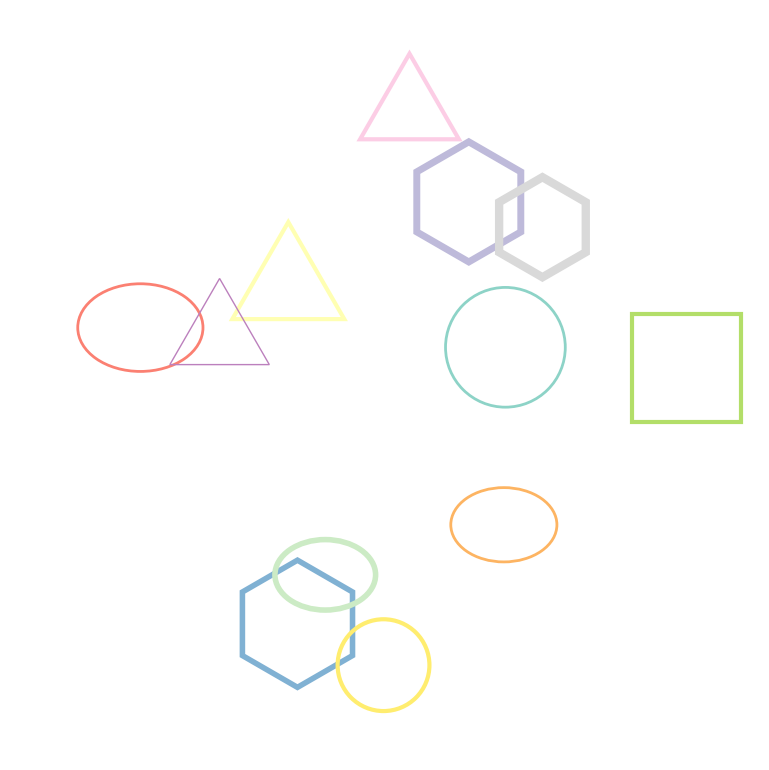[{"shape": "circle", "thickness": 1, "radius": 0.39, "center": [0.656, 0.549]}, {"shape": "triangle", "thickness": 1.5, "radius": 0.42, "center": [0.374, 0.628]}, {"shape": "hexagon", "thickness": 2.5, "radius": 0.39, "center": [0.609, 0.738]}, {"shape": "oval", "thickness": 1, "radius": 0.41, "center": [0.182, 0.575]}, {"shape": "hexagon", "thickness": 2, "radius": 0.41, "center": [0.386, 0.19]}, {"shape": "oval", "thickness": 1, "radius": 0.34, "center": [0.654, 0.318]}, {"shape": "square", "thickness": 1.5, "radius": 0.35, "center": [0.891, 0.522]}, {"shape": "triangle", "thickness": 1.5, "radius": 0.37, "center": [0.532, 0.856]}, {"shape": "hexagon", "thickness": 3, "radius": 0.32, "center": [0.704, 0.705]}, {"shape": "triangle", "thickness": 0.5, "radius": 0.37, "center": [0.285, 0.564]}, {"shape": "oval", "thickness": 2, "radius": 0.33, "center": [0.422, 0.253]}, {"shape": "circle", "thickness": 1.5, "radius": 0.3, "center": [0.498, 0.136]}]